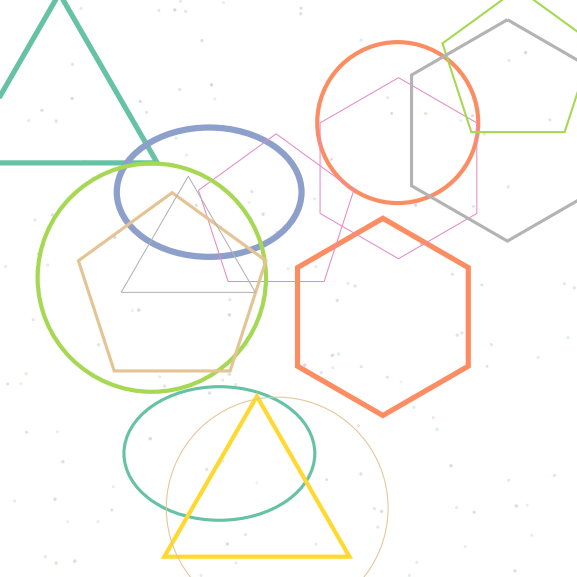[{"shape": "oval", "thickness": 1.5, "radius": 0.83, "center": [0.38, 0.214]}, {"shape": "triangle", "thickness": 2.5, "radius": 0.98, "center": [0.103, 0.815]}, {"shape": "circle", "thickness": 2, "radius": 0.7, "center": [0.689, 0.787]}, {"shape": "hexagon", "thickness": 2.5, "radius": 0.85, "center": [0.663, 0.45]}, {"shape": "oval", "thickness": 3, "radius": 0.8, "center": [0.362, 0.666]}, {"shape": "hexagon", "thickness": 0.5, "radius": 0.78, "center": [0.69, 0.708]}, {"shape": "pentagon", "thickness": 0.5, "radius": 0.71, "center": [0.478, 0.626]}, {"shape": "circle", "thickness": 2, "radius": 0.99, "center": [0.263, 0.518]}, {"shape": "pentagon", "thickness": 1, "radius": 0.69, "center": [0.897, 0.882]}, {"shape": "triangle", "thickness": 2, "radius": 0.93, "center": [0.445, 0.128]}, {"shape": "pentagon", "thickness": 1.5, "radius": 0.85, "center": [0.298, 0.495]}, {"shape": "circle", "thickness": 0.5, "radius": 0.96, "center": [0.48, 0.119]}, {"shape": "triangle", "thickness": 0.5, "radius": 0.67, "center": [0.326, 0.56]}, {"shape": "hexagon", "thickness": 1.5, "radius": 0.96, "center": [0.879, 0.773]}]